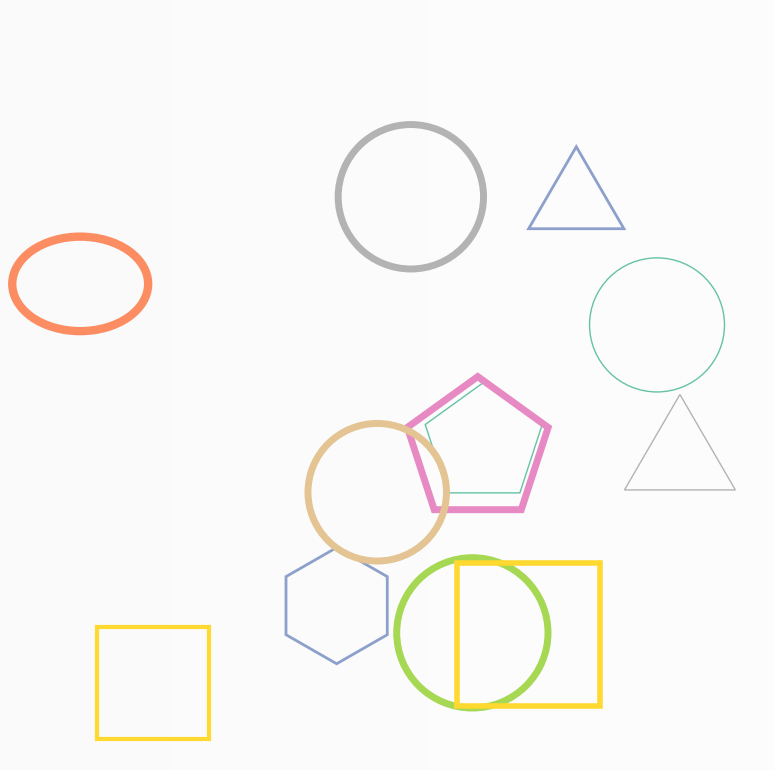[{"shape": "pentagon", "thickness": 0.5, "radius": 0.4, "center": [0.624, 0.424]}, {"shape": "circle", "thickness": 0.5, "radius": 0.44, "center": [0.848, 0.578]}, {"shape": "oval", "thickness": 3, "radius": 0.44, "center": [0.103, 0.631]}, {"shape": "hexagon", "thickness": 1, "radius": 0.38, "center": [0.434, 0.213]}, {"shape": "triangle", "thickness": 1, "radius": 0.35, "center": [0.744, 0.738]}, {"shape": "pentagon", "thickness": 2.5, "radius": 0.48, "center": [0.616, 0.415]}, {"shape": "circle", "thickness": 2.5, "radius": 0.49, "center": [0.609, 0.178]}, {"shape": "square", "thickness": 2, "radius": 0.46, "center": [0.682, 0.176]}, {"shape": "square", "thickness": 1.5, "radius": 0.36, "center": [0.197, 0.113]}, {"shape": "circle", "thickness": 2.5, "radius": 0.45, "center": [0.487, 0.361]}, {"shape": "triangle", "thickness": 0.5, "radius": 0.41, "center": [0.877, 0.405]}, {"shape": "circle", "thickness": 2.5, "radius": 0.47, "center": [0.53, 0.744]}]